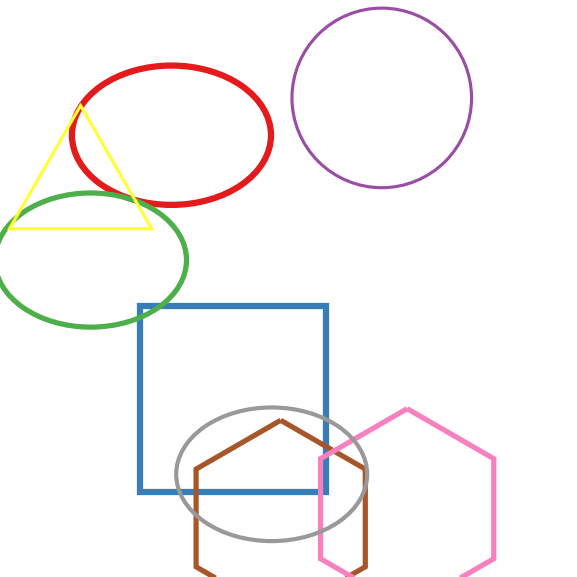[{"shape": "oval", "thickness": 3, "radius": 0.86, "center": [0.297, 0.765]}, {"shape": "square", "thickness": 3, "radius": 0.8, "center": [0.404, 0.308]}, {"shape": "oval", "thickness": 2.5, "radius": 0.83, "center": [0.157, 0.549]}, {"shape": "circle", "thickness": 1.5, "radius": 0.78, "center": [0.661, 0.83]}, {"shape": "triangle", "thickness": 1.5, "radius": 0.71, "center": [0.14, 0.674]}, {"shape": "hexagon", "thickness": 2.5, "radius": 0.85, "center": [0.486, 0.102]}, {"shape": "hexagon", "thickness": 2.5, "radius": 0.87, "center": [0.705, 0.118]}, {"shape": "oval", "thickness": 2, "radius": 0.83, "center": [0.47, 0.178]}]